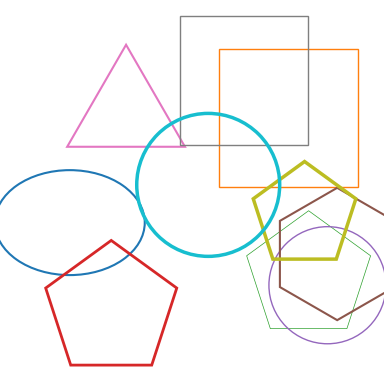[{"shape": "oval", "thickness": 1.5, "radius": 0.97, "center": [0.181, 0.422]}, {"shape": "square", "thickness": 1, "radius": 0.9, "center": [0.749, 0.693]}, {"shape": "pentagon", "thickness": 0.5, "radius": 0.85, "center": [0.802, 0.283]}, {"shape": "pentagon", "thickness": 2, "radius": 0.89, "center": [0.289, 0.196]}, {"shape": "circle", "thickness": 1, "radius": 0.76, "center": [0.851, 0.259]}, {"shape": "hexagon", "thickness": 1.5, "radius": 0.86, "center": [0.876, 0.34]}, {"shape": "triangle", "thickness": 1.5, "radius": 0.88, "center": [0.327, 0.707]}, {"shape": "square", "thickness": 1, "radius": 0.84, "center": [0.634, 0.791]}, {"shape": "pentagon", "thickness": 2.5, "radius": 0.7, "center": [0.791, 0.44]}, {"shape": "circle", "thickness": 2.5, "radius": 0.93, "center": [0.541, 0.52]}]